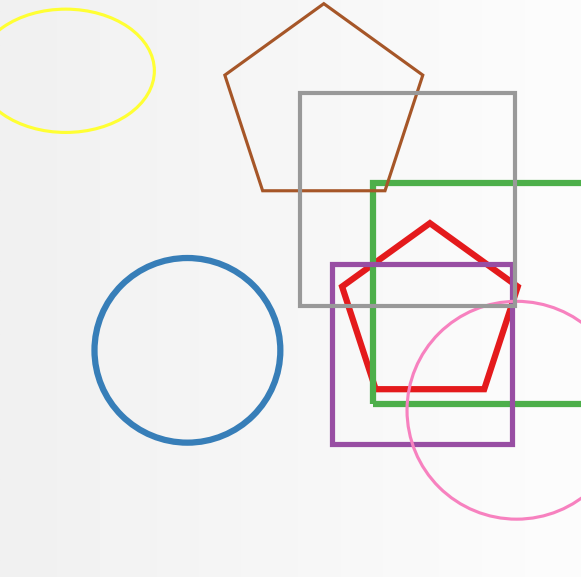[{"shape": "pentagon", "thickness": 3, "radius": 0.79, "center": [0.74, 0.454]}, {"shape": "circle", "thickness": 3, "radius": 0.8, "center": [0.322, 0.393]}, {"shape": "square", "thickness": 3, "radius": 0.96, "center": [0.832, 0.491]}, {"shape": "square", "thickness": 2.5, "radius": 0.78, "center": [0.726, 0.387]}, {"shape": "oval", "thickness": 1.5, "radius": 0.76, "center": [0.113, 0.877]}, {"shape": "pentagon", "thickness": 1.5, "radius": 0.9, "center": [0.557, 0.814]}, {"shape": "circle", "thickness": 1.5, "radius": 0.94, "center": [0.889, 0.289]}, {"shape": "square", "thickness": 2, "radius": 0.92, "center": [0.701, 0.653]}]